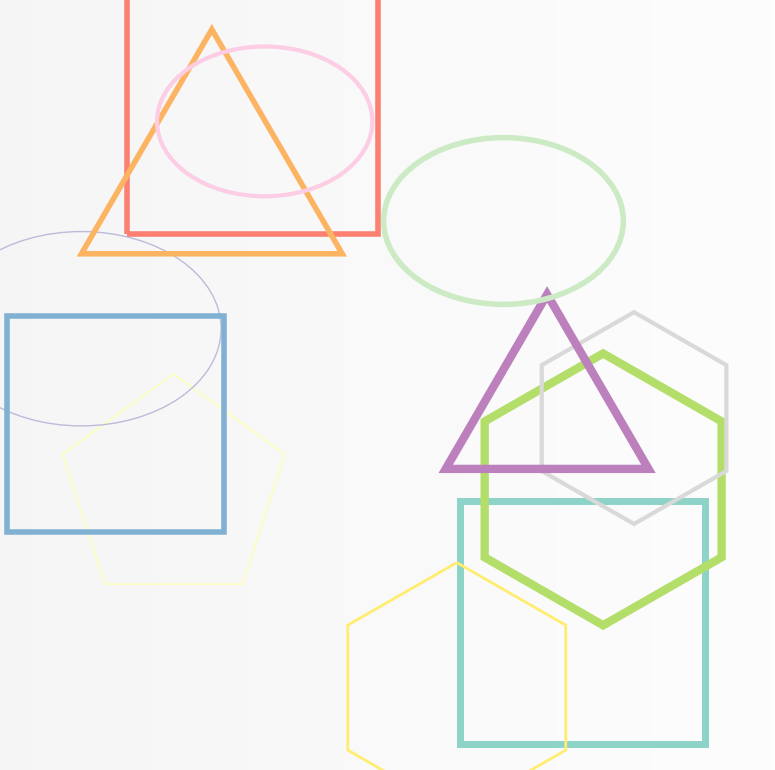[{"shape": "square", "thickness": 2.5, "radius": 0.79, "center": [0.752, 0.192]}, {"shape": "pentagon", "thickness": 0.5, "radius": 0.75, "center": [0.224, 0.364]}, {"shape": "oval", "thickness": 0.5, "radius": 0.9, "center": [0.105, 0.573]}, {"shape": "square", "thickness": 2, "radius": 0.81, "center": [0.326, 0.858]}, {"shape": "square", "thickness": 2, "radius": 0.7, "center": [0.149, 0.449]}, {"shape": "triangle", "thickness": 2, "radius": 0.97, "center": [0.273, 0.768]}, {"shape": "hexagon", "thickness": 3, "radius": 0.88, "center": [0.778, 0.364]}, {"shape": "oval", "thickness": 1.5, "radius": 0.69, "center": [0.342, 0.842]}, {"shape": "hexagon", "thickness": 1.5, "radius": 0.69, "center": [0.818, 0.457]}, {"shape": "triangle", "thickness": 3, "radius": 0.76, "center": [0.706, 0.467]}, {"shape": "oval", "thickness": 2, "radius": 0.77, "center": [0.65, 0.713]}, {"shape": "hexagon", "thickness": 1, "radius": 0.81, "center": [0.589, 0.107]}]